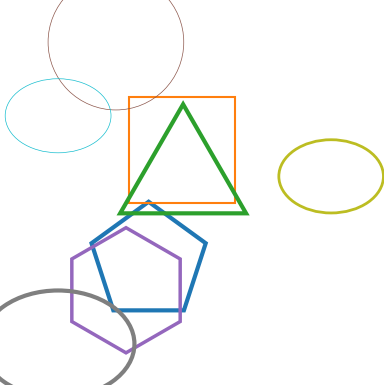[{"shape": "pentagon", "thickness": 3, "radius": 0.78, "center": [0.386, 0.32]}, {"shape": "square", "thickness": 1.5, "radius": 0.69, "center": [0.473, 0.611]}, {"shape": "triangle", "thickness": 3, "radius": 0.94, "center": [0.476, 0.54]}, {"shape": "hexagon", "thickness": 2.5, "radius": 0.81, "center": [0.327, 0.246]}, {"shape": "circle", "thickness": 0.5, "radius": 0.88, "center": [0.301, 0.891]}, {"shape": "oval", "thickness": 3, "radius": 0.99, "center": [0.151, 0.107]}, {"shape": "oval", "thickness": 2, "radius": 0.68, "center": [0.86, 0.542]}, {"shape": "oval", "thickness": 0.5, "radius": 0.69, "center": [0.151, 0.699]}]